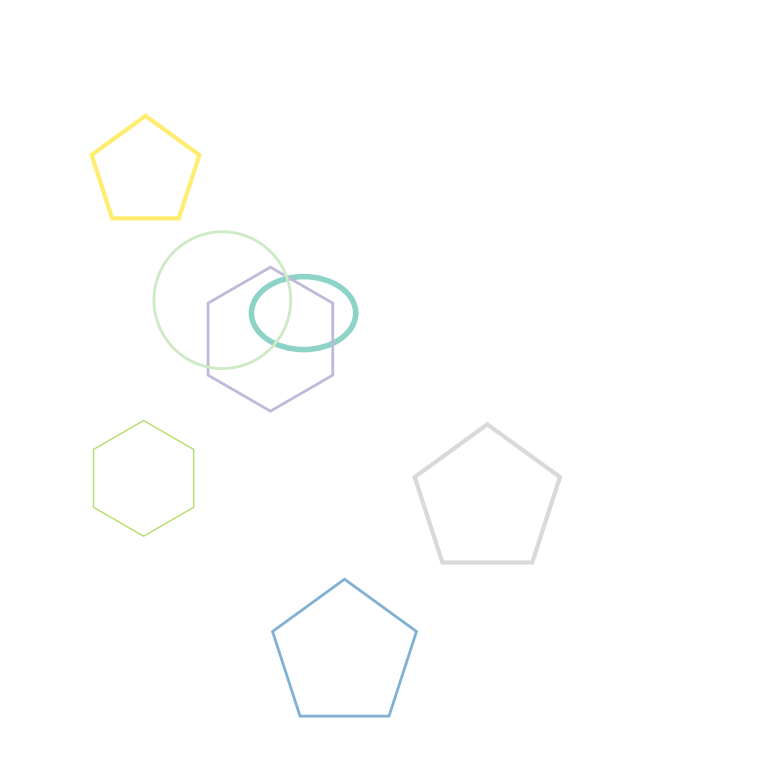[{"shape": "oval", "thickness": 2, "radius": 0.34, "center": [0.394, 0.593]}, {"shape": "hexagon", "thickness": 1, "radius": 0.47, "center": [0.351, 0.56]}, {"shape": "pentagon", "thickness": 1, "radius": 0.49, "center": [0.447, 0.15]}, {"shape": "hexagon", "thickness": 0.5, "radius": 0.38, "center": [0.186, 0.379]}, {"shape": "pentagon", "thickness": 1.5, "radius": 0.5, "center": [0.633, 0.35]}, {"shape": "circle", "thickness": 1, "radius": 0.44, "center": [0.289, 0.61]}, {"shape": "pentagon", "thickness": 1.5, "radius": 0.37, "center": [0.189, 0.776]}]